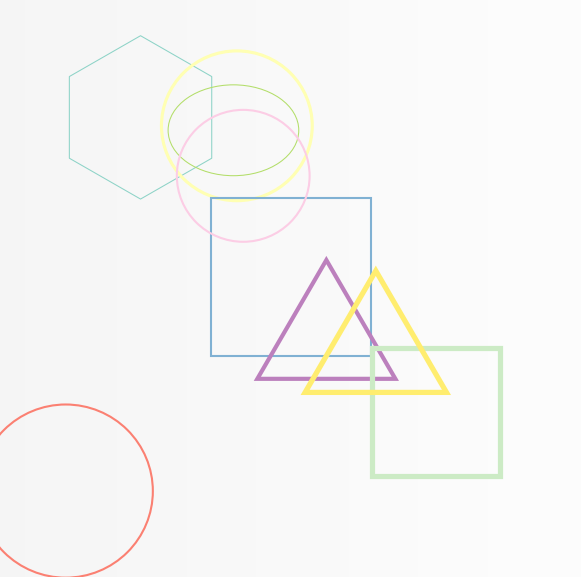[{"shape": "hexagon", "thickness": 0.5, "radius": 0.71, "center": [0.242, 0.796]}, {"shape": "circle", "thickness": 1.5, "radius": 0.65, "center": [0.407, 0.781]}, {"shape": "circle", "thickness": 1, "radius": 0.75, "center": [0.113, 0.149]}, {"shape": "square", "thickness": 1, "radius": 0.68, "center": [0.501, 0.519]}, {"shape": "oval", "thickness": 0.5, "radius": 0.56, "center": [0.402, 0.774]}, {"shape": "circle", "thickness": 1, "radius": 0.57, "center": [0.418, 0.695]}, {"shape": "triangle", "thickness": 2, "radius": 0.69, "center": [0.561, 0.412]}, {"shape": "square", "thickness": 2.5, "radius": 0.55, "center": [0.75, 0.286]}, {"shape": "triangle", "thickness": 2.5, "radius": 0.7, "center": [0.647, 0.39]}]